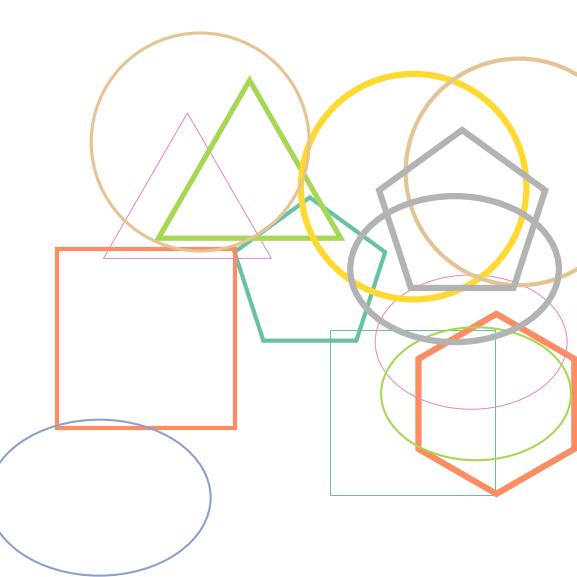[{"shape": "pentagon", "thickness": 2, "radius": 0.69, "center": [0.537, 0.52]}, {"shape": "square", "thickness": 0.5, "radius": 0.71, "center": [0.714, 0.285]}, {"shape": "square", "thickness": 2, "radius": 0.77, "center": [0.253, 0.413]}, {"shape": "hexagon", "thickness": 3, "radius": 0.78, "center": [0.86, 0.3]}, {"shape": "oval", "thickness": 1, "radius": 0.96, "center": [0.172, 0.137]}, {"shape": "oval", "thickness": 0.5, "radius": 0.83, "center": [0.816, 0.407]}, {"shape": "triangle", "thickness": 0.5, "radius": 0.84, "center": [0.325, 0.636]}, {"shape": "triangle", "thickness": 2.5, "radius": 0.91, "center": [0.432, 0.678]}, {"shape": "oval", "thickness": 1, "radius": 0.82, "center": [0.824, 0.317]}, {"shape": "circle", "thickness": 3, "radius": 0.98, "center": [0.716, 0.676]}, {"shape": "circle", "thickness": 2, "radius": 0.98, "center": [0.899, 0.701]}, {"shape": "circle", "thickness": 1.5, "radius": 0.94, "center": [0.347, 0.753]}, {"shape": "pentagon", "thickness": 3, "radius": 0.76, "center": [0.8, 0.623]}, {"shape": "oval", "thickness": 3, "radius": 0.9, "center": [0.787, 0.533]}]